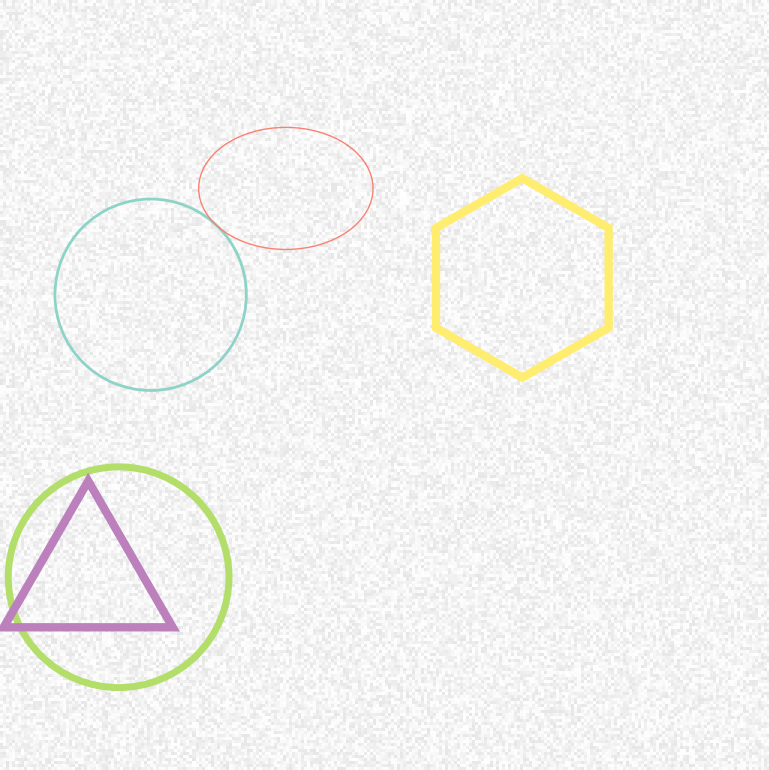[{"shape": "circle", "thickness": 1, "radius": 0.62, "center": [0.196, 0.617]}, {"shape": "oval", "thickness": 0.5, "radius": 0.57, "center": [0.371, 0.755]}, {"shape": "circle", "thickness": 2.5, "radius": 0.72, "center": [0.154, 0.25]}, {"shape": "triangle", "thickness": 3, "radius": 0.63, "center": [0.115, 0.249]}, {"shape": "hexagon", "thickness": 3, "radius": 0.65, "center": [0.678, 0.639]}]